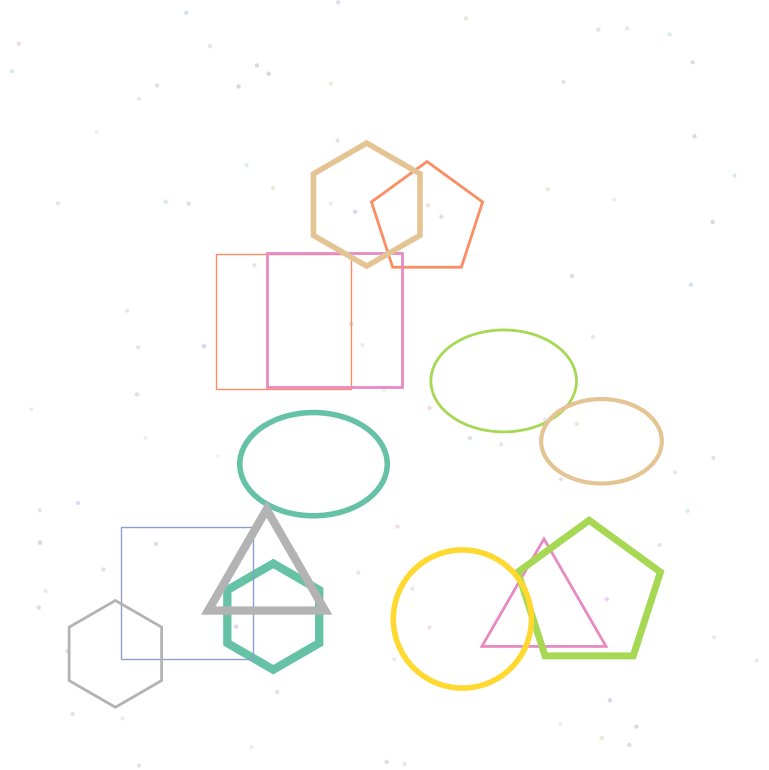[{"shape": "hexagon", "thickness": 3, "radius": 0.34, "center": [0.355, 0.199]}, {"shape": "oval", "thickness": 2, "radius": 0.48, "center": [0.407, 0.397]}, {"shape": "pentagon", "thickness": 1, "radius": 0.38, "center": [0.555, 0.714]}, {"shape": "square", "thickness": 0.5, "radius": 0.44, "center": [0.369, 0.582]}, {"shape": "square", "thickness": 0.5, "radius": 0.43, "center": [0.243, 0.23]}, {"shape": "square", "thickness": 1, "radius": 0.44, "center": [0.435, 0.585]}, {"shape": "triangle", "thickness": 1, "radius": 0.47, "center": [0.706, 0.207]}, {"shape": "pentagon", "thickness": 2.5, "radius": 0.49, "center": [0.765, 0.227]}, {"shape": "oval", "thickness": 1, "radius": 0.47, "center": [0.654, 0.505]}, {"shape": "circle", "thickness": 2, "radius": 0.45, "center": [0.601, 0.196]}, {"shape": "hexagon", "thickness": 2, "radius": 0.4, "center": [0.476, 0.734]}, {"shape": "oval", "thickness": 1.5, "radius": 0.39, "center": [0.781, 0.427]}, {"shape": "triangle", "thickness": 3, "radius": 0.44, "center": [0.346, 0.251]}, {"shape": "hexagon", "thickness": 1, "radius": 0.35, "center": [0.15, 0.151]}]